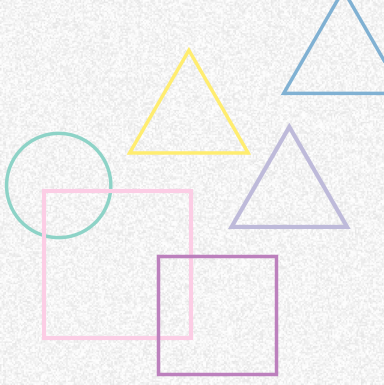[{"shape": "circle", "thickness": 2.5, "radius": 0.68, "center": [0.152, 0.518]}, {"shape": "triangle", "thickness": 3, "radius": 0.87, "center": [0.752, 0.497]}, {"shape": "triangle", "thickness": 2.5, "radius": 0.89, "center": [0.892, 0.847]}, {"shape": "square", "thickness": 3, "radius": 0.96, "center": [0.305, 0.314]}, {"shape": "square", "thickness": 2.5, "radius": 0.77, "center": [0.564, 0.183]}, {"shape": "triangle", "thickness": 2.5, "radius": 0.89, "center": [0.491, 0.692]}]